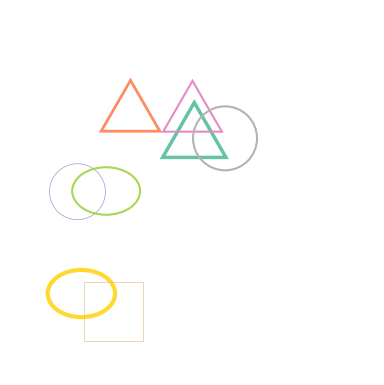[{"shape": "triangle", "thickness": 2.5, "radius": 0.47, "center": [0.505, 0.639]}, {"shape": "triangle", "thickness": 2, "radius": 0.44, "center": [0.339, 0.703]}, {"shape": "circle", "thickness": 0.5, "radius": 0.36, "center": [0.201, 0.502]}, {"shape": "triangle", "thickness": 1.5, "radius": 0.44, "center": [0.5, 0.702]}, {"shape": "oval", "thickness": 1.5, "radius": 0.44, "center": [0.276, 0.504]}, {"shape": "oval", "thickness": 3, "radius": 0.44, "center": [0.211, 0.238]}, {"shape": "square", "thickness": 0.5, "radius": 0.39, "center": [0.294, 0.19]}, {"shape": "circle", "thickness": 1.5, "radius": 0.42, "center": [0.585, 0.641]}]